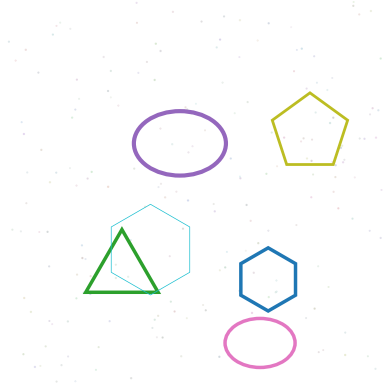[{"shape": "hexagon", "thickness": 2.5, "radius": 0.41, "center": [0.697, 0.274]}, {"shape": "triangle", "thickness": 2.5, "radius": 0.54, "center": [0.317, 0.295]}, {"shape": "oval", "thickness": 3, "radius": 0.6, "center": [0.467, 0.628]}, {"shape": "oval", "thickness": 2.5, "radius": 0.45, "center": [0.675, 0.109]}, {"shape": "pentagon", "thickness": 2, "radius": 0.51, "center": [0.805, 0.656]}, {"shape": "hexagon", "thickness": 0.5, "radius": 0.59, "center": [0.391, 0.352]}]